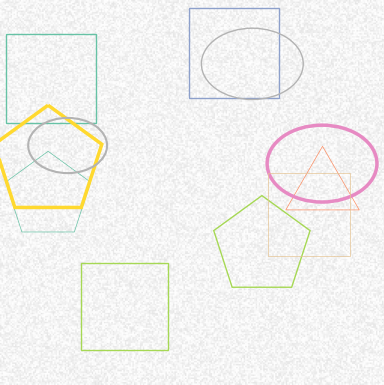[{"shape": "pentagon", "thickness": 0.5, "radius": 0.58, "center": [0.125, 0.491]}, {"shape": "square", "thickness": 1, "radius": 0.58, "center": [0.132, 0.796]}, {"shape": "triangle", "thickness": 0.5, "radius": 0.55, "center": [0.838, 0.51]}, {"shape": "square", "thickness": 1, "radius": 0.59, "center": [0.609, 0.863]}, {"shape": "oval", "thickness": 2.5, "radius": 0.71, "center": [0.836, 0.575]}, {"shape": "square", "thickness": 1, "radius": 0.57, "center": [0.324, 0.204]}, {"shape": "pentagon", "thickness": 1, "radius": 0.66, "center": [0.68, 0.36]}, {"shape": "pentagon", "thickness": 2.5, "radius": 0.73, "center": [0.125, 0.58]}, {"shape": "square", "thickness": 0.5, "radius": 0.54, "center": [0.802, 0.442]}, {"shape": "oval", "thickness": 1.5, "radius": 0.51, "center": [0.176, 0.622]}, {"shape": "oval", "thickness": 1, "radius": 0.66, "center": [0.655, 0.834]}]